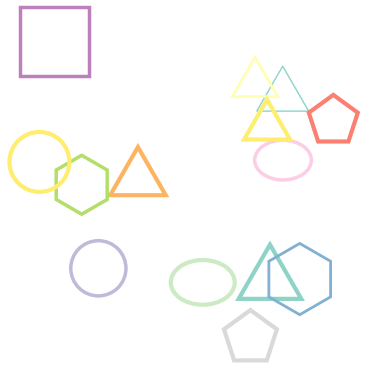[{"shape": "triangle", "thickness": 1, "radius": 0.39, "center": [0.734, 0.75]}, {"shape": "triangle", "thickness": 3, "radius": 0.47, "center": [0.701, 0.271]}, {"shape": "triangle", "thickness": 2, "radius": 0.34, "center": [0.662, 0.783]}, {"shape": "circle", "thickness": 2.5, "radius": 0.36, "center": [0.256, 0.303]}, {"shape": "pentagon", "thickness": 3, "radius": 0.33, "center": [0.866, 0.687]}, {"shape": "hexagon", "thickness": 2, "radius": 0.46, "center": [0.779, 0.275]}, {"shape": "triangle", "thickness": 3, "radius": 0.42, "center": [0.358, 0.535]}, {"shape": "hexagon", "thickness": 2.5, "radius": 0.38, "center": [0.212, 0.52]}, {"shape": "oval", "thickness": 2.5, "radius": 0.37, "center": [0.735, 0.584]}, {"shape": "pentagon", "thickness": 3, "radius": 0.36, "center": [0.65, 0.122]}, {"shape": "square", "thickness": 2.5, "radius": 0.45, "center": [0.141, 0.891]}, {"shape": "oval", "thickness": 3, "radius": 0.41, "center": [0.527, 0.267]}, {"shape": "triangle", "thickness": 3, "radius": 0.35, "center": [0.694, 0.672]}, {"shape": "circle", "thickness": 3, "radius": 0.39, "center": [0.102, 0.579]}]